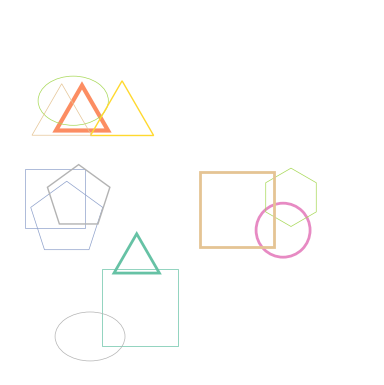[{"shape": "square", "thickness": 0.5, "radius": 0.49, "center": [0.364, 0.201]}, {"shape": "triangle", "thickness": 2, "radius": 0.34, "center": [0.355, 0.325]}, {"shape": "triangle", "thickness": 3, "radius": 0.39, "center": [0.213, 0.7]}, {"shape": "square", "thickness": 0.5, "radius": 0.38, "center": [0.143, 0.484]}, {"shape": "pentagon", "thickness": 0.5, "radius": 0.49, "center": [0.173, 0.431]}, {"shape": "circle", "thickness": 2, "radius": 0.35, "center": [0.735, 0.402]}, {"shape": "oval", "thickness": 0.5, "radius": 0.46, "center": [0.19, 0.738]}, {"shape": "hexagon", "thickness": 0.5, "radius": 0.38, "center": [0.756, 0.487]}, {"shape": "triangle", "thickness": 1, "radius": 0.47, "center": [0.317, 0.695]}, {"shape": "square", "thickness": 2, "radius": 0.48, "center": [0.616, 0.456]}, {"shape": "triangle", "thickness": 0.5, "radius": 0.45, "center": [0.16, 0.693]}, {"shape": "pentagon", "thickness": 1, "radius": 0.43, "center": [0.204, 0.487]}, {"shape": "oval", "thickness": 0.5, "radius": 0.45, "center": [0.234, 0.126]}]